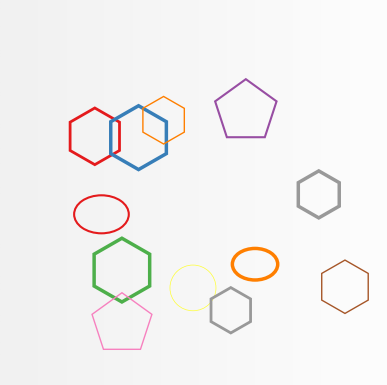[{"shape": "oval", "thickness": 1.5, "radius": 0.35, "center": [0.262, 0.443]}, {"shape": "hexagon", "thickness": 2, "radius": 0.37, "center": [0.245, 0.646]}, {"shape": "hexagon", "thickness": 2.5, "radius": 0.41, "center": [0.358, 0.642]}, {"shape": "hexagon", "thickness": 2.5, "radius": 0.41, "center": [0.315, 0.298]}, {"shape": "pentagon", "thickness": 1.5, "radius": 0.42, "center": [0.634, 0.711]}, {"shape": "oval", "thickness": 2.5, "radius": 0.29, "center": [0.658, 0.314]}, {"shape": "hexagon", "thickness": 1, "radius": 0.31, "center": [0.422, 0.688]}, {"shape": "circle", "thickness": 0.5, "radius": 0.3, "center": [0.498, 0.252]}, {"shape": "hexagon", "thickness": 1, "radius": 0.35, "center": [0.89, 0.255]}, {"shape": "pentagon", "thickness": 1, "radius": 0.41, "center": [0.315, 0.158]}, {"shape": "hexagon", "thickness": 2, "radius": 0.29, "center": [0.596, 0.194]}, {"shape": "hexagon", "thickness": 2.5, "radius": 0.31, "center": [0.823, 0.495]}]